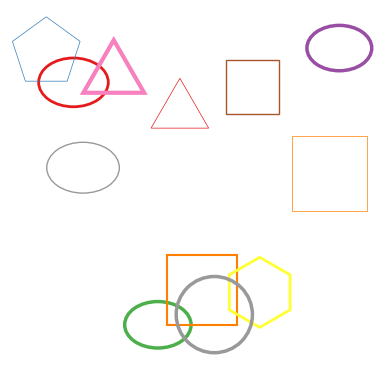[{"shape": "oval", "thickness": 2, "radius": 0.45, "center": [0.191, 0.786]}, {"shape": "triangle", "thickness": 0.5, "radius": 0.43, "center": [0.467, 0.71]}, {"shape": "pentagon", "thickness": 0.5, "radius": 0.46, "center": [0.12, 0.864]}, {"shape": "oval", "thickness": 2.5, "radius": 0.43, "center": [0.41, 0.156]}, {"shape": "oval", "thickness": 2.5, "radius": 0.42, "center": [0.881, 0.875]}, {"shape": "square", "thickness": 1.5, "radius": 0.45, "center": [0.524, 0.247]}, {"shape": "square", "thickness": 0.5, "radius": 0.49, "center": [0.856, 0.549]}, {"shape": "hexagon", "thickness": 2, "radius": 0.46, "center": [0.675, 0.241]}, {"shape": "square", "thickness": 1, "radius": 0.35, "center": [0.655, 0.774]}, {"shape": "triangle", "thickness": 3, "radius": 0.46, "center": [0.295, 0.805]}, {"shape": "oval", "thickness": 1, "radius": 0.47, "center": [0.216, 0.564]}, {"shape": "circle", "thickness": 2.5, "radius": 0.49, "center": [0.557, 0.183]}]